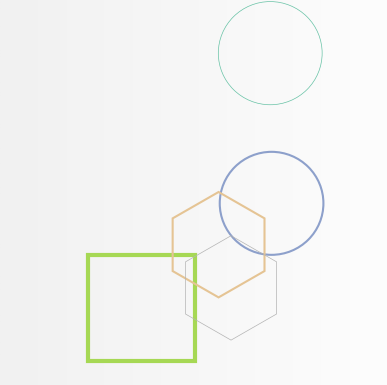[{"shape": "circle", "thickness": 0.5, "radius": 0.67, "center": [0.697, 0.862]}, {"shape": "circle", "thickness": 1.5, "radius": 0.67, "center": [0.701, 0.472]}, {"shape": "square", "thickness": 3, "radius": 0.69, "center": [0.365, 0.199]}, {"shape": "hexagon", "thickness": 1.5, "radius": 0.68, "center": [0.564, 0.364]}, {"shape": "hexagon", "thickness": 0.5, "radius": 0.68, "center": [0.596, 0.252]}]